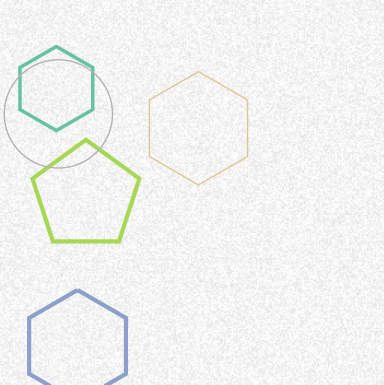[{"shape": "hexagon", "thickness": 2.5, "radius": 0.55, "center": [0.146, 0.77]}, {"shape": "hexagon", "thickness": 3, "radius": 0.73, "center": [0.201, 0.102]}, {"shape": "pentagon", "thickness": 3, "radius": 0.73, "center": [0.223, 0.491]}, {"shape": "hexagon", "thickness": 1, "radius": 0.74, "center": [0.516, 0.667]}, {"shape": "circle", "thickness": 1, "radius": 0.7, "center": [0.152, 0.704]}]